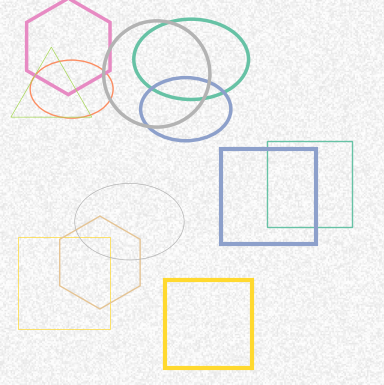[{"shape": "oval", "thickness": 2.5, "radius": 0.75, "center": [0.497, 0.846]}, {"shape": "square", "thickness": 1, "radius": 0.56, "center": [0.804, 0.522]}, {"shape": "oval", "thickness": 1, "radius": 0.54, "center": [0.186, 0.769]}, {"shape": "square", "thickness": 3, "radius": 0.62, "center": [0.698, 0.491]}, {"shape": "oval", "thickness": 2.5, "radius": 0.59, "center": [0.482, 0.716]}, {"shape": "hexagon", "thickness": 2.5, "radius": 0.63, "center": [0.177, 0.879]}, {"shape": "triangle", "thickness": 0.5, "radius": 0.61, "center": [0.133, 0.756]}, {"shape": "square", "thickness": 3, "radius": 0.57, "center": [0.542, 0.159]}, {"shape": "square", "thickness": 0.5, "radius": 0.6, "center": [0.166, 0.265]}, {"shape": "hexagon", "thickness": 1, "radius": 0.6, "center": [0.26, 0.318]}, {"shape": "circle", "thickness": 2.5, "radius": 0.69, "center": [0.407, 0.808]}, {"shape": "oval", "thickness": 0.5, "radius": 0.71, "center": [0.336, 0.424]}]